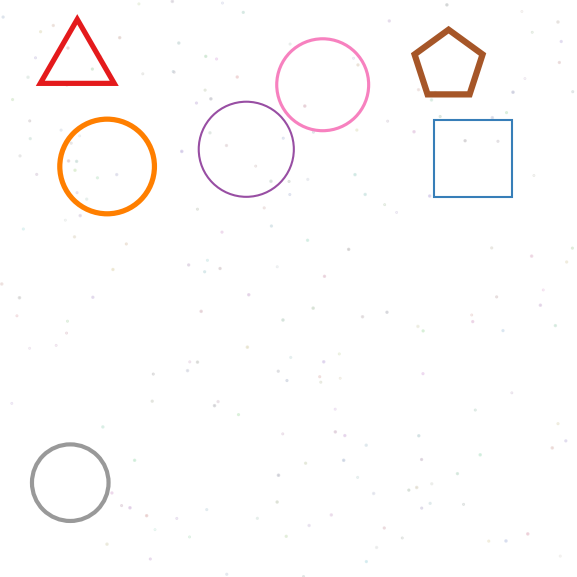[{"shape": "triangle", "thickness": 2.5, "radius": 0.37, "center": [0.134, 0.892]}, {"shape": "square", "thickness": 1, "radius": 0.34, "center": [0.819, 0.725]}, {"shape": "circle", "thickness": 1, "radius": 0.41, "center": [0.426, 0.741]}, {"shape": "circle", "thickness": 2.5, "radius": 0.41, "center": [0.185, 0.711]}, {"shape": "pentagon", "thickness": 3, "radius": 0.31, "center": [0.777, 0.886]}, {"shape": "circle", "thickness": 1.5, "radius": 0.4, "center": [0.559, 0.852]}, {"shape": "circle", "thickness": 2, "radius": 0.33, "center": [0.122, 0.163]}]